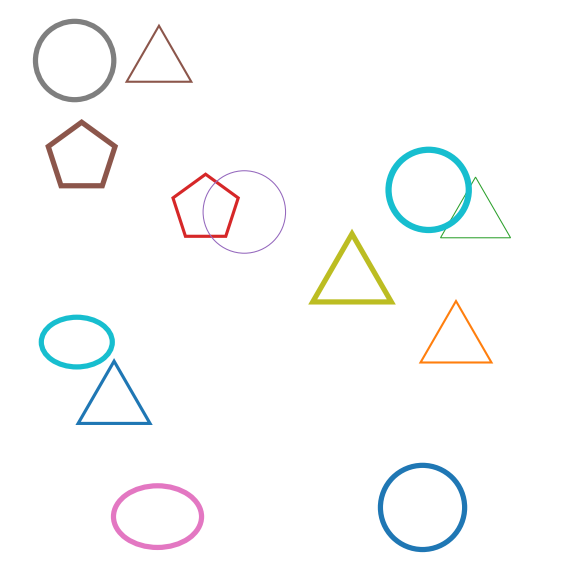[{"shape": "circle", "thickness": 2.5, "radius": 0.36, "center": [0.732, 0.12]}, {"shape": "triangle", "thickness": 1.5, "radius": 0.36, "center": [0.198, 0.302]}, {"shape": "triangle", "thickness": 1, "radius": 0.35, "center": [0.79, 0.407]}, {"shape": "triangle", "thickness": 0.5, "radius": 0.35, "center": [0.823, 0.622]}, {"shape": "pentagon", "thickness": 1.5, "radius": 0.3, "center": [0.356, 0.638]}, {"shape": "circle", "thickness": 0.5, "radius": 0.36, "center": [0.423, 0.632]}, {"shape": "triangle", "thickness": 1, "radius": 0.32, "center": [0.275, 0.89]}, {"shape": "pentagon", "thickness": 2.5, "radius": 0.3, "center": [0.141, 0.727]}, {"shape": "oval", "thickness": 2.5, "radius": 0.38, "center": [0.273, 0.105]}, {"shape": "circle", "thickness": 2.5, "radius": 0.34, "center": [0.129, 0.894]}, {"shape": "triangle", "thickness": 2.5, "radius": 0.39, "center": [0.61, 0.516]}, {"shape": "circle", "thickness": 3, "radius": 0.35, "center": [0.742, 0.67]}, {"shape": "oval", "thickness": 2.5, "radius": 0.31, "center": [0.133, 0.407]}]